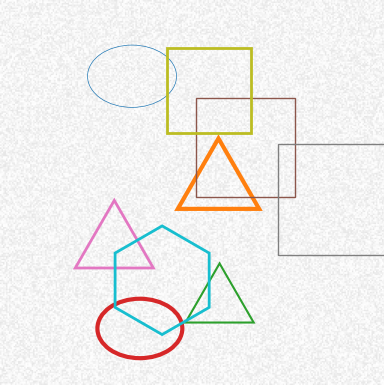[{"shape": "oval", "thickness": 0.5, "radius": 0.58, "center": [0.343, 0.802]}, {"shape": "triangle", "thickness": 3, "radius": 0.61, "center": [0.567, 0.518]}, {"shape": "triangle", "thickness": 1.5, "radius": 0.51, "center": [0.57, 0.213]}, {"shape": "oval", "thickness": 3, "radius": 0.55, "center": [0.363, 0.147]}, {"shape": "square", "thickness": 1, "radius": 0.64, "center": [0.638, 0.617]}, {"shape": "triangle", "thickness": 2, "radius": 0.59, "center": [0.297, 0.362]}, {"shape": "square", "thickness": 1, "radius": 0.72, "center": [0.867, 0.483]}, {"shape": "square", "thickness": 2, "radius": 0.55, "center": [0.543, 0.765]}, {"shape": "hexagon", "thickness": 2, "radius": 0.71, "center": [0.421, 0.272]}]